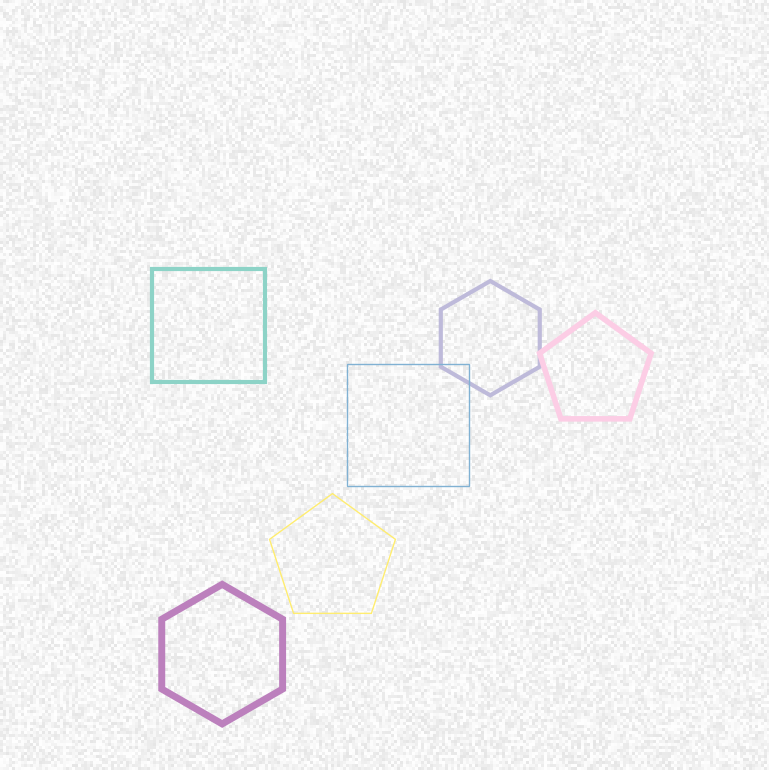[{"shape": "square", "thickness": 1.5, "radius": 0.37, "center": [0.271, 0.577]}, {"shape": "hexagon", "thickness": 1.5, "radius": 0.37, "center": [0.637, 0.561]}, {"shape": "square", "thickness": 0.5, "radius": 0.39, "center": [0.53, 0.448]}, {"shape": "pentagon", "thickness": 2, "radius": 0.38, "center": [0.773, 0.518]}, {"shape": "hexagon", "thickness": 2.5, "radius": 0.45, "center": [0.289, 0.15]}, {"shape": "pentagon", "thickness": 0.5, "radius": 0.43, "center": [0.432, 0.273]}]